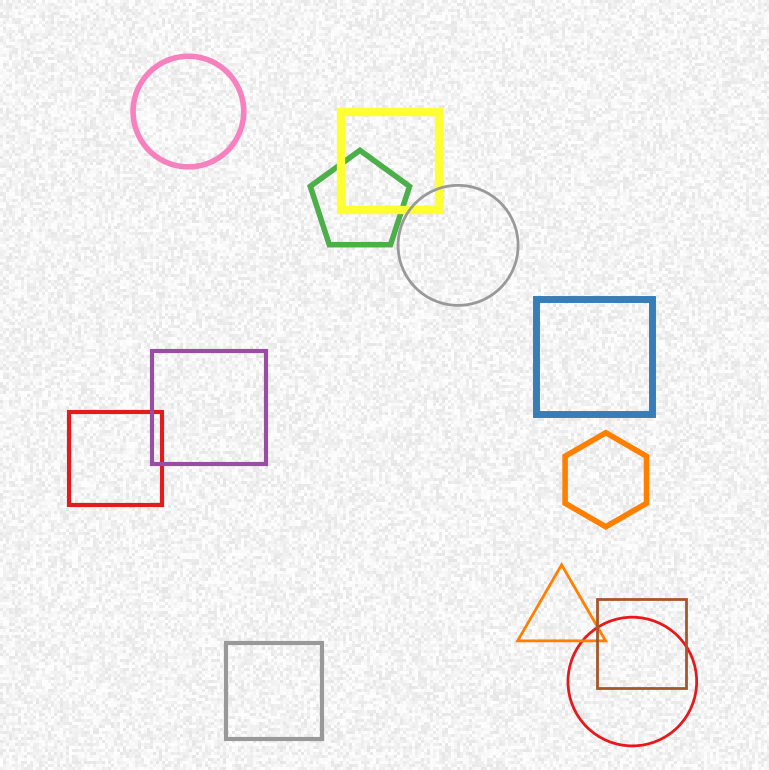[{"shape": "circle", "thickness": 1, "radius": 0.42, "center": [0.821, 0.115]}, {"shape": "square", "thickness": 1.5, "radius": 0.3, "center": [0.15, 0.404]}, {"shape": "square", "thickness": 2.5, "radius": 0.37, "center": [0.772, 0.537]}, {"shape": "pentagon", "thickness": 2, "radius": 0.34, "center": [0.467, 0.737]}, {"shape": "square", "thickness": 1.5, "radius": 0.37, "center": [0.272, 0.471]}, {"shape": "triangle", "thickness": 1, "radius": 0.33, "center": [0.729, 0.201]}, {"shape": "hexagon", "thickness": 2, "radius": 0.31, "center": [0.787, 0.377]}, {"shape": "square", "thickness": 3, "radius": 0.32, "center": [0.506, 0.791]}, {"shape": "square", "thickness": 1, "radius": 0.29, "center": [0.833, 0.164]}, {"shape": "circle", "thickness": 2, "radius": 0.36, "center": [0.245, 0.855]}, {"shape": "circle", "thickness": 1, "radius": 0.39, "center": [0.595, 0.681]}, {"shape": "square", "thickness": 1.5, "radius": 0.31, "center": [0.356, 0.103]}]